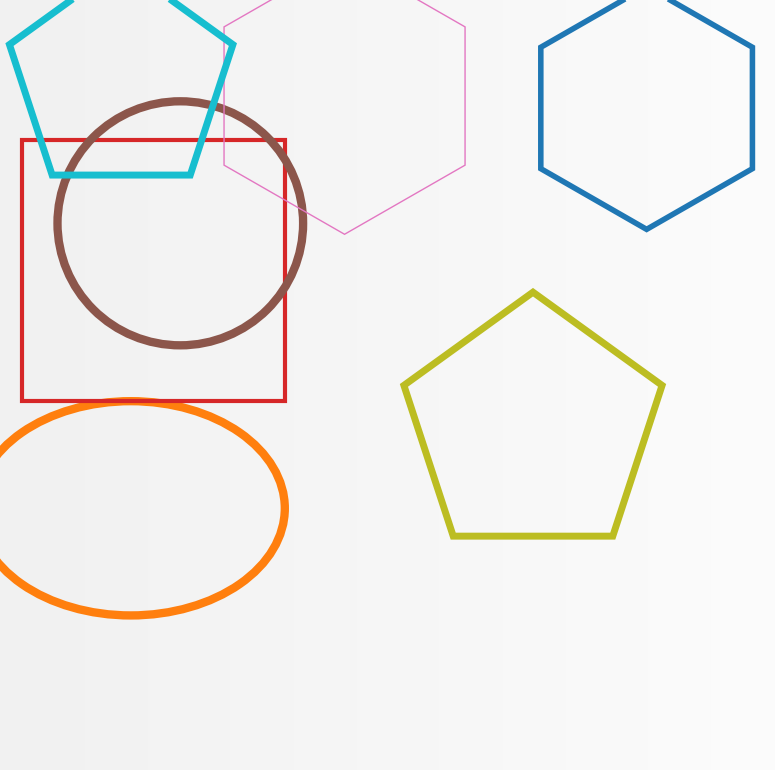[{"shape": "hexagon", "thickness": 2, "radius": 0.79, "center": [0.834, 0.86]}, {"shape": "oval", "thickness": 3, "radius": 0.99, "center": [0.169, 0.34]}, {"shape": "square", "thickness": 1.5, "radius": 0.85, "center": [0.198, 0.649]}, {"shape": "circle", "thickness": 3, "radius": 0.79, "center": [0.233, 0.71]}, {"shape": "hexagon", "thickness": 0.5, "radius": 0.9, "center": [0.445, 0.875]}, {"shape": "pentagon", "thickness": 2.5, "radius": 0.88, "center": [0.688, 0.445]}, {"shape": "pentagon", "thickness": 2.5, "radius": 0.76, "center": [0.156, 0.895]}]